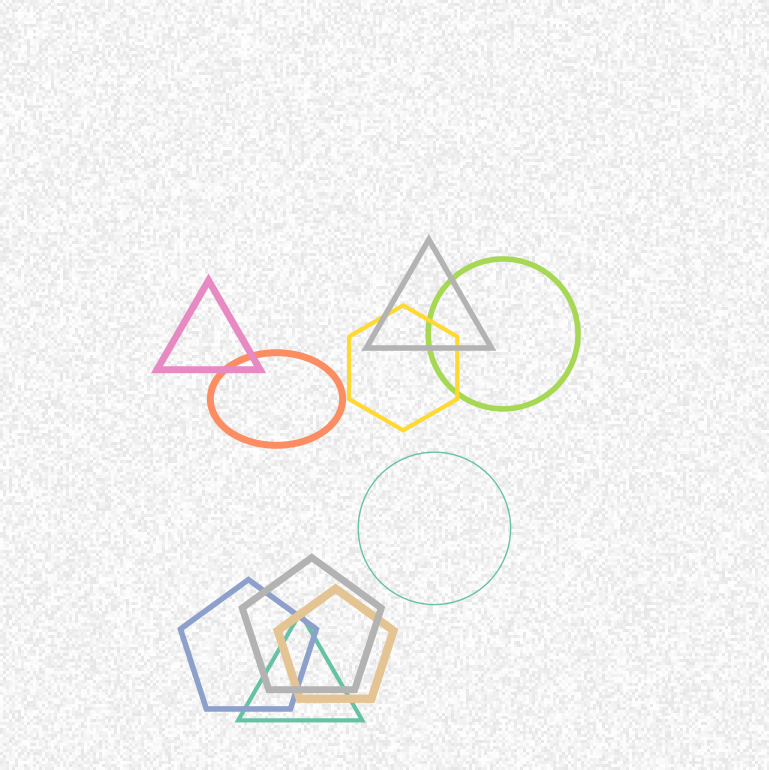[{"shape": "circle", "thickness": 0.5, "radius": 0.49, "center": [0.564, 0.314]}, {"shape": "triangle", "thickness": 1.5, "radius": 0.47, "center": [0.39, 0.111]}, {"shape": "oval", "thickness": 2.5, "radius": 0.43, "center": [0.359, 0.482]}, {"shape": "pentagon", "thickness": 2, "radius": 0.46, "center": [0.323, 0.154]}, {"shape": "triangle", "thickness": 2.5, "radius": 0.39, "center": [0.271, 0.559]}, {"shape": "circle", "thickness": 2, "radius": 0.49, "center": [0.653, 0.566]}, {"shape": "hexagon", "thickness": 1.5, "radius": 0.41, "center": [0.524, 0.522]}, {"shape": "pentagon", "thickness": 3, "radius": 0.4, "center": [0.436, 0.157]}, {"shape": "pentagon", "thickness": 2.5, "radius": 0.47, "center": [0.405, 0.181]}, {"shape": "triangle", "thickness": 2, "radius": 0.47, "center": [0.557, 0.595]}]